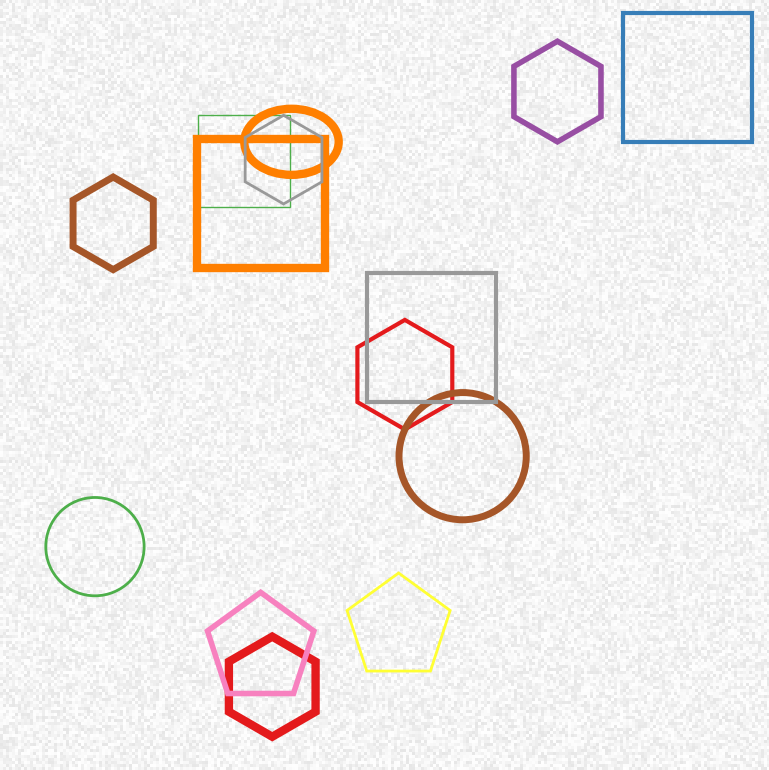[{"shape": "hexagon", "thickness": 3, "radius": 0.32, "center": [0.354, 0.108]}, {"shape": "hexagon", "thickness": 1.5, "radius": 0.36, "center": [0.526, 0.513]}, {"shape": "square", "thickness": 1.5, "radius": 0.42, "center": [0.893, 0.9]}, {"shape": "circle", "thickness": 1, "radius": 0.32, "center": [0.123, 0.29]}, {"shape": "square", "thickness": 0.5, "radius": 0.3, "center": [0.317, 0.791]}, {"shape": "hexagon", "thickness": 2, "radius": 0.33, "center": [0.724, 0.881]}, {"shape": "square", "thickness": 3, "radius": 0.42, "center": [0.339, 0.736]}, {"shape": "oval", "thickness": 3, "radius": 0.31, "center": [0.379, 0.816]}, {"shape": "pentagon", "thickness": 1, "radius": 0.35, "center": [0.518, 0.185]}, {"shape": "hexagon", "thickness": 2.5, "radius": 0.3, "center": [0.147, 0.71]}, {"shape": "circle", "thickness": 2.5, "radius": 0.41, "center": [0.601, 0.408]}, {"shape": "pentagon", "thickness": 2, "radius": 0.36, "center": [0.339, 0.158]}, {"shape": "hexagon", "thickness": 1, "radius": 0.29, "center": [0.368, 0.793]}, {"shape": "square", "thickness": 1.5, "radius": 0.42, "center": [0.56, 0.561]}]